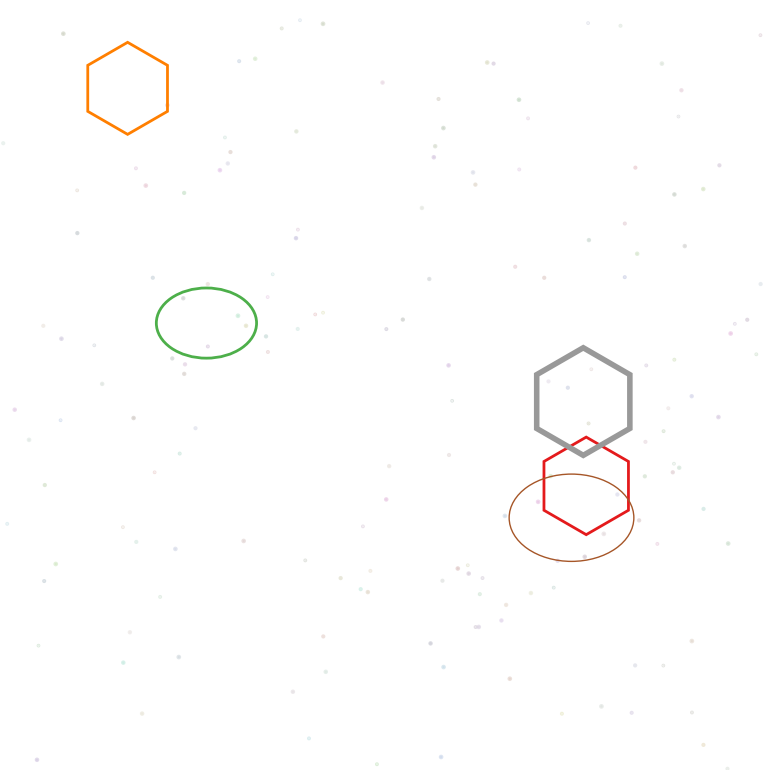[{"shape": "hexagon", "thickness": 1, "radius": 0.32, "center": [0.761, 0.369]}, {"shape": "oval", "thickness": 1, "radius": 0.33, "center": [0.268, 0.58]}, {"shape": "hexagon", "thickness": 1, "radius": 0.3, "center": [0.166, 0.885]}, {"shape": "oval", "thickness": 0.5, "radius": 0.4, "center": [0.742, 0.328]}, {"shape": "hexagon", "thickness": 2, "radius": 0.35, "center": [0.758, 0.479]}]